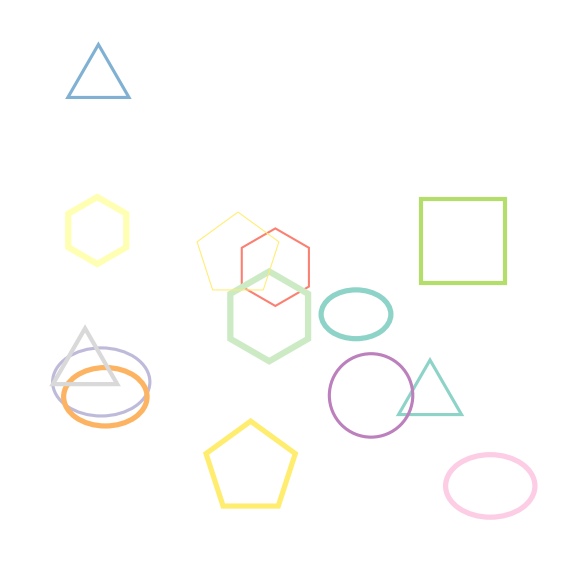[{"shape": "oval", "thickness": 2.5, "radius": 0.3, "center": [0.616, 0.455]}, {"shape": "triangle", "thickness": 1.5, "radius": 0.31, "center": [0.745, 0.313]}, {"shape": "hexagon", "thickness": 3, "radius": 0.29, "center": [0.168, 0.6]}, {"shape": "oval", "thickness": 1.5, "radius": 0.42, "center": [0.175, 0.338]}, {"shape": "hexagon", "thickness": 1, "radius": 0.34, "center": [0.477, 0.536]}, {"shape": "triangle", "thickness": 1.5, "radius": 0.31, "center": [0.17, 0.861]}, {"shape": "oval", "thickness": 2.5, "radius": 0.36, "center": [0.182, 0.312]}, {"shape": "square", "thickness": 2, "radius": 0.36, "center": [0.802, 0.582]}, {"shape": "oval", "thickness": 2.5, "radius": 0.39, "center": [0.849, 0.158]}, {"shape": "triangle", "thickness": 2, "radius": 0.32, "center": [0.147, 0.366]}, {"shape": "circle", "thickness": 1.5, "radius": 0.36, "center": [0.643, 0.314]}, {"shape": "hexagon", "thickness": 3, "radius": 0.39, "center": [0.466, 0.451]}, {"shape": "pentagon", "thickness": 0.5, "radius": 0.37, "center": [0.412, 0.557]}, {"shape": "pentagon", "thickness": 2.5, "radius": 0.41, "center": [0.434, 0.189]}]